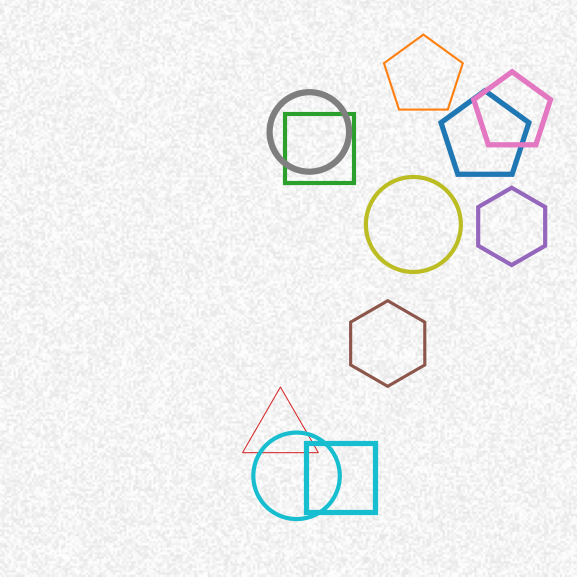[{"shape": "pentagon", "thickness": 2.5, "radius": 0.4, "center": [0.84, 0.762]}, {"shape": "pentagon", "thickness": 1, "radius": 0.36, "center": [0.733, 0.867]}, {"shape": "square", "thickness": 2, "radius": 0.3, "center": [0.554, 0.742]}, {"shape": "triangle", "thickness": 0.5, "radius": 0.38, "center": [0.486, 0.253]}, {"shape": "hexagon", "thickness": 2, "radius": 0.33, "center": [0.886, 0.607]}, {"shape": "hexagon", "thickness": 1.5, "radius": 0.37, "center": [0.671, 0.404]}, {"shape": "pentagon", "thickness": 2.5, "radius": 0.35, "center": [0.887, 0.805]}, {"shape": "circle", "thickness": 3, "radius": 0.34, "center": [0.536, 0.771]}, {"shape": "circle", "thickness": 2, "radius": 0.41, "center": [0.716, 0.61]}, {"shape": "square", "thickness": 2.5, "radius": 0.3, "center": [0.59, 0.173]}, {"shape": "circle", "thickness": 2, "radius": 0.37, "center": [0.514, 0.175]}]